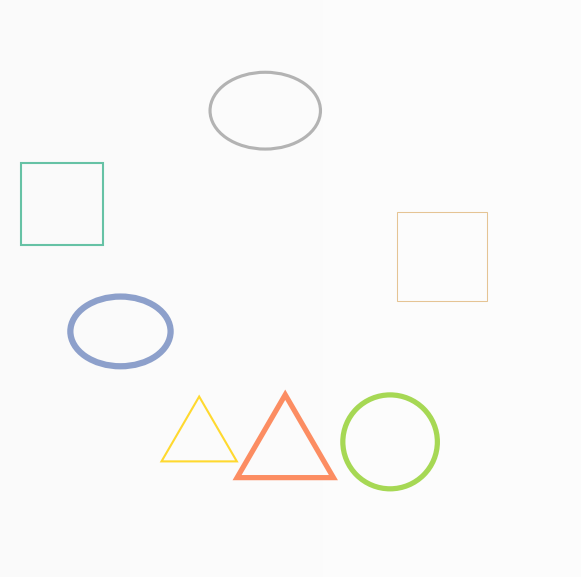[{"shape": "square", "thickness": 1, "radius": 0.35, "center": [0.107, 0.646]}, {"shape": "triangle", "thickness": 2.5, "radius": 0.48, "center": [0.491, 0.22]}, {"shape": "oval", "thickness": 3, "radius": 0.43, "center": [0.207, 0.425]}, {"shape": "circle", "thickness": 2.5, "radius": 0.41, "center": [0.671, 0.234]}, {"shape": "triangle", "thickness": 1, "radius": 0.37, "center": [0.343, 0.238]}, {"shape": "square", "thickness": 0.5, "radius": 0.39, "center": [0.76, 0.555]}, {"shape": "oval", "thickness": 1.5, "radius": 0.47, "center": [0.456, 0.808]}]